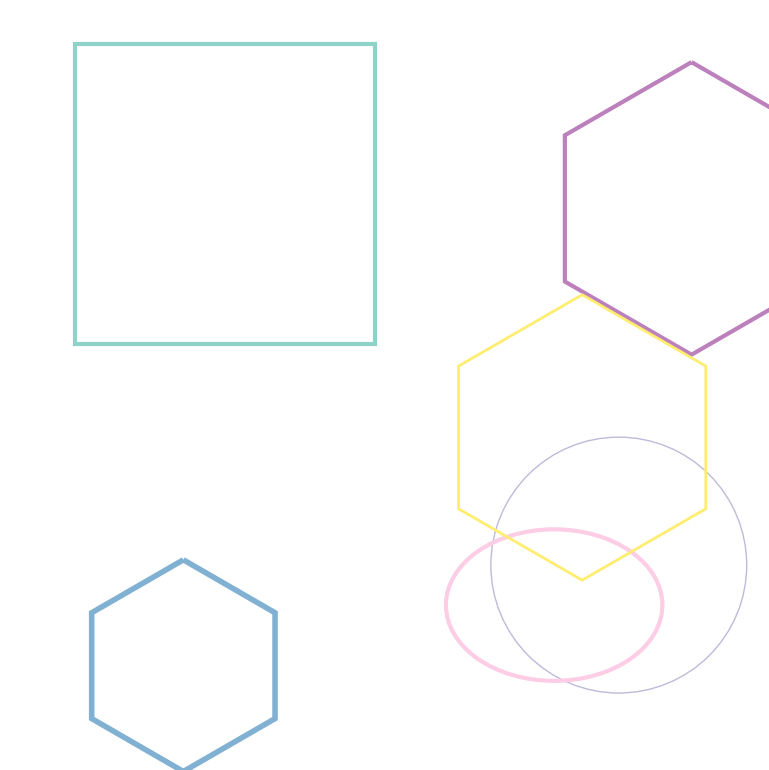[{"shape": "square", "thickness": 1.5, "radius": 0.97, "center": [0.292, 0.748]}, {"shape": "circle", "thickness": 0.5, "radius": 0.83, "center": [0.804, 0.266]}, {"shape": "hexagon", "thickness": 2, "radius": 0.69, "center": [0.238, 0.135]}, {"shape": "oval", "thickness": 1.5, "radius": 0.7, "center": [0.72, 0.214]}, {"shape": "hexagon", "thickness": 1.5, "radius": 0.95, "center": [0.898, 0.729]}, {"shape": "hexagon", "thickness": 1, "radius": 0.93, "center": [0.756, 0.432]}]